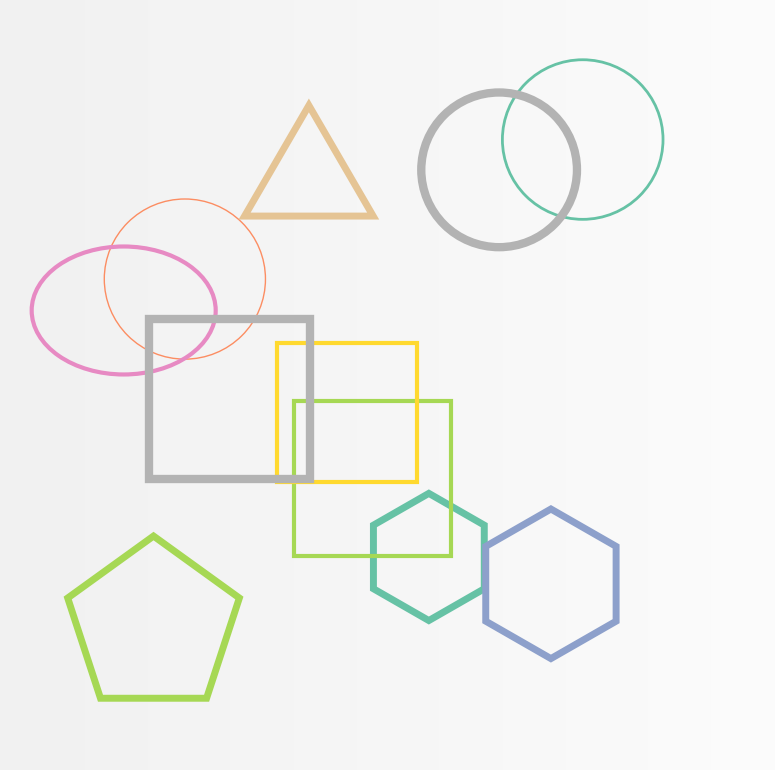[{"shape": "hexagon", "thickness": 2.5, "radius": 0.41, "center": [0.553, 0.277]}, {"shape": "circle", "thickness": 1, "radius": 0.52, "center": [0.752, 0.819]}, {"shape": "circle", "thickness": 0.5, "radius": 0.52, "center": [0.239, 0.638]}, {"shape": "hexagon", "thickness": 2.5, "radius": 0.49, "center": [0.711, 0.242]}, {"shape": "oval", "thickness": 1.5, "radius": 0.59, "center": [0.16, 0.597]}, {"shape": "pentagon", "thickness": 2.5, "radius": 0.58, "center": [0.198, 0.187]}, {"shape": "square", "thickness": 1.5, "radius": 0.51, "center": [0.481, 0.379]}, {"shape": "square", "thickness": 1.5, "radius": 0.45, "center": [0.448, 0.464]}, {"shape": "triangle", "thickness": 2.5, "radius": 0.48, "center": [0.399, 0.767]}, {"shape": "circle", "thickness": 3, "radius": 0.5, "center": [0.644, 0.779]}, {"shape": "square", "thickness": 3, "radius": 0.52, "center": [0.297, 0.482]}]